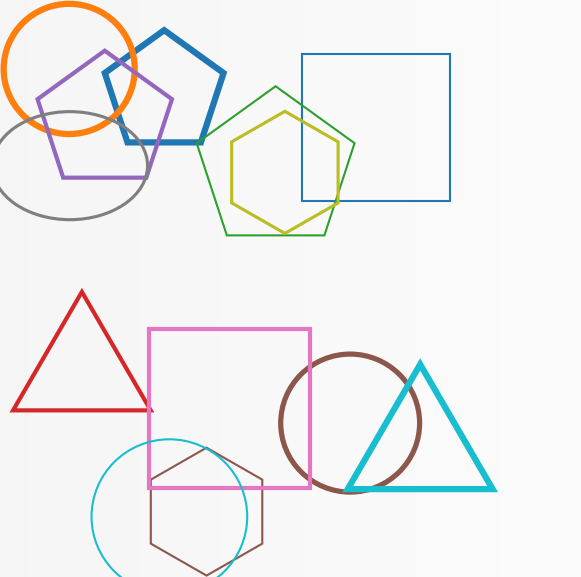[{"shape": "pentagon", "thickness": 3, "radius": 0.54, "center": [0.282, 0.839]}, {"shape": "square", "thickness": 1, "radius": 0.64, "center": [0.646, 0.778]}, {"shape": "circle", "thickness": 3, "radius": 0.56, "center": [0.119, 0.88]}, {"shape": "pentagon", "thickness": 1, "radius": 0.71, "center": [0.474, 0.707]}, {"shape": "triangle", "thickness": 2, "radius": 0.68, "center": [0.141, 0.357]}, {"shape": "pentagon", "thickness": 2, "radius": 0.61, "center": [0.18, 0.79]}, {"shape": "circle", "thickness": 2.5, "radius": 0.6, "center": [0.602, 0.267]}, {"shape": "hexagon", "thickness": 1, "radius": 0.55, "center": [0.355, 0.113]}, {"shape": "square", "thickness": 2, "radius": 0.69, "center": [0.395, 0.292]}, {"shape": "oval", "thickness": 1.5, "radius": 0.67, "center": [0.12, 0.712]}, {"shape": "hexagon", "thickness": 1.5, "radius": 0.53, "center": [0.49, 0.701]}, {"shape": "triangle", "thickness": 3, "radius": 0.72, "center": [0.723, 0.224]}, {"shape": "circle", "thickness": 1, "radius": 0.67, "center": [0.291, 0.105]}]